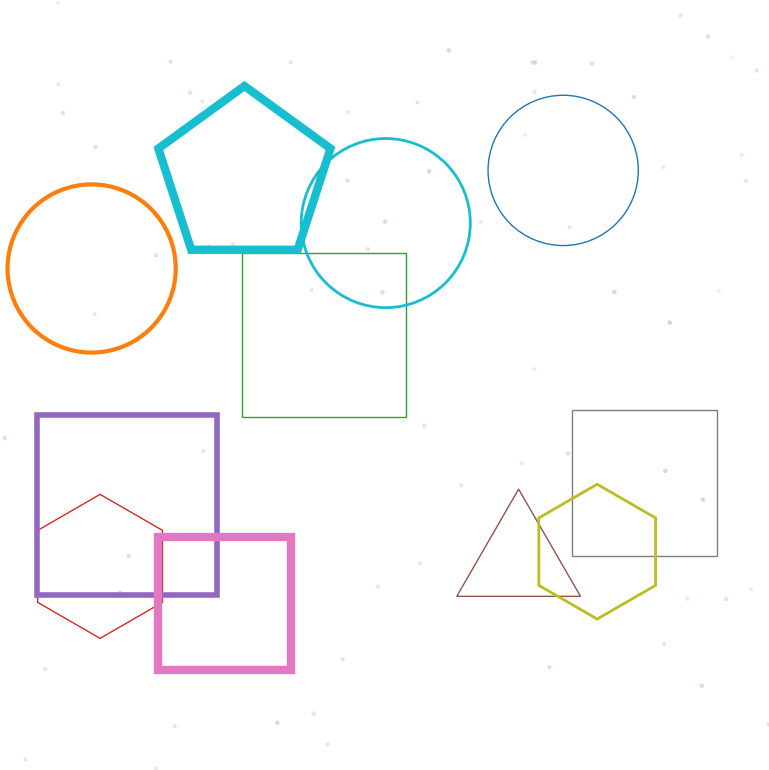[{"shape": "circle", "thickness": 0.5, "radius": 0.49, "center": [0.731, 0.779]}, {"shape": "circle", "thickness": 1.5, "radius": 0.55, "center": [0.119, 0.651]}, {"shape": "square", "thickness": 0.5, "radius": 0.53, "center": [0.421, 0.565]}, {"shape": "hexagon", "thickness": 0.5, "radius": 0.47, "center": [0.13, 0.264]}, {"shape": "square", "thickness": 2, "radius": 0.58, "center": [0.165, 0.344]}, {"shape": "triangle", "thickness": 0.5, "radius": 0.46, "center": [0.674, 0.272]}, {"shape": "square", "thickness": 3, "radius": 0.43, "center": [0.292, 0.217]}, {"shape": "square", "thickness": 0.5, "radius": 0.47, "center": [0.837, 0.373]}, {"shape": "hexagon", "thickness": 1, "radius": 0.44, "center": [0.776, 0.284]}, {"shape": "pentagon", "thickness": 3, "radius": 0.59, "center": [0.317, 0.771]}, {"shape": "circle", "thickness": 1, "radius": 0.55, "center": [0.501, 0.71]}]